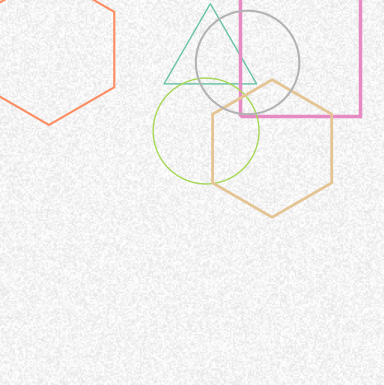[{"shape": "triangle", "thickness": 1, "radius": 0.69, "center": [0.546, 0.852]}, {"shape": "hexagon", "thickness": 1.5, "radius": 0.98, "center": [0.127, 0.871]}, {"shape": "square", "thickness": 2.5, "radius": 0.78, "center": [0.779, 0.853]}, {"shape": "circle", "thickness": 1, "radius": 0.69, "center": [0.535, 0.66]}, {"shape": "hexagon", "thickness": 2, "radius": 0.89, "center": [0.707, 0.614]}, {"shape": "circle", "thickness": 1.5, "radius": 0.67, "center": [0.643, 0.838]}]